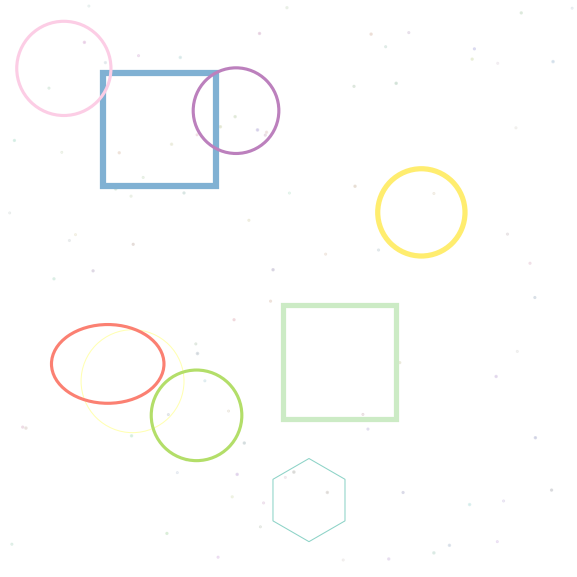[{"shape": "hexagon", "thickness": 0.5, "radius": 0.36, "center": [0.535, 0.133]}, {"shape": "circle", "thickness": 0.5, "radius": 0.45, "center": [0.23, 0.339]}, {"shape": "oval", "thickness": 1.5, "radius": 0.49, "center": [0.187, 0.369]}, {"shape": "square", "thickness": 3, "radius": 0.49, "center": [0.276, 0.775]}, {"shape": "circle", "thickness": 1.5, "radius": 0.39, "center": [0.34, 0.28]}, {"shape": "circle", "thickness": 1.5, "radius": 0.41, "center": [0.111, 0.881]}, {"shape": "circle", "thickness": 1.5, "radius": 0.37, "center": [0.409, 0.808]}, {"shape": "square", "thickness": 2.5, "radius": 0.49, "center": [0.588, 0.372]}, {"shape": "circle", "thickness": 2.5, "radius": 0.38, "center": [0.73, 0.631]}]